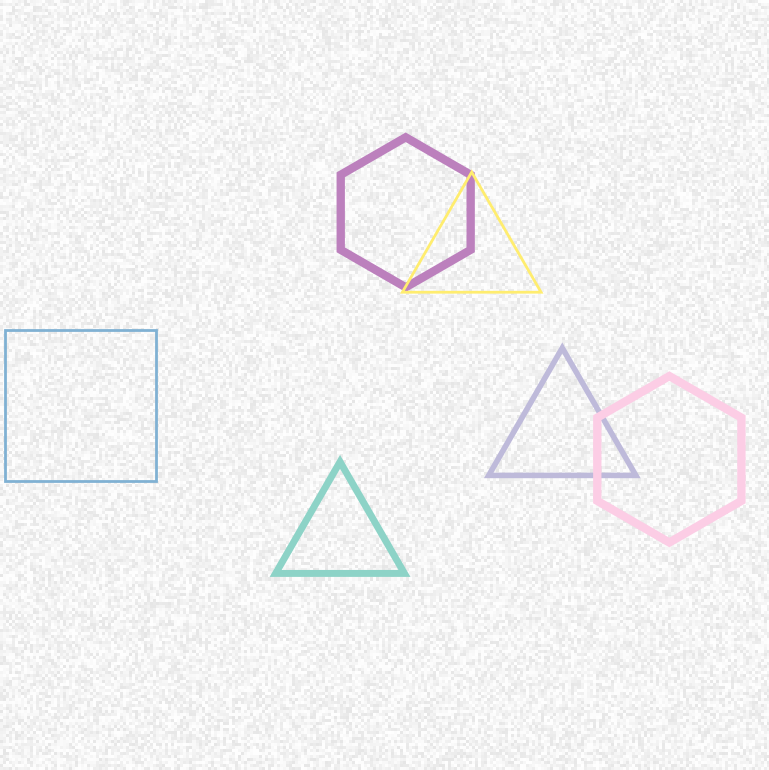[{"shape": "triangle", "thickness": 2.5, "radius": 0.48, "center": [0.442, 0.304]}, {"shape": "triangle", "thickness": 2, "radius": 0.55, "center": [0.73, 0.438]}, {"shape": "square", "thickness": 1, "radius": 0.49, "center": [0.105, 0.473]}, {"shape": "hexagon", "thickness": 3, "radius": 0.54, "center": [0.869, 0.404]}, {"shape": "hexagon", "thickness": 3, "radius": 0.49, "center": [0.527, 0.724]}, {"shape": "triangle", "thickness": 1, "radius": 0.52, "center": [0.613, 0.673]}]